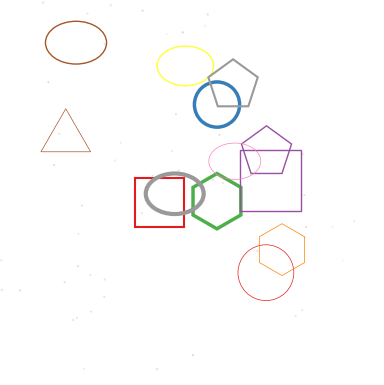[{"shape": "square", "thickness": 1.5, "radius": 0.32, "center": [0.413, 0.475]}, {"shape": "circle", "thickness": 0.5, "radius": 0.36, "center": [0.691, 0.292]}, {"shape": "circle", "thickness": 2.5, "radius": 0.29, "center": [0.564, 0.728]}, {"shape": "hexagon", "thickness": 2.5, "radius": 0.36, "center": [0.563, 0.477]}, {"shape": "pentagon", "thickness": 1, "radius": 0.34, "center": [0.692, 0.605]}, {"shape": "square", "thickness": 1, "radius": 0.4, "center": [0.703, 0.532]}, {"shape": "hexagon", "thickness": 0.5, "radius": 0.34, "center": [0.732, 0.352]}, {"shape": "oval", "thickness": 1, "radius": 0.37, "center": [0.482, 0.829]}, {"shape": "triangle", "thickness": 0.5, "radius": 0.37, "center": [0.171, 0.643]}, {"shape": "oval", "thickness": 1, "radius": 0.4, "center": [0.197, 0.889]}, {"shape": "oval", "thickness": 0.5, "radius": 0.34, "center": [0.61, 0.581]}, {"shape": "pentagon", "thickness": 1.5, "radius": 0.34, "center": [0.605, 0.779]}, {"shape": "oval", "thickness": 3, "radius": 0.38, "center": [0.454, 0.497]}]